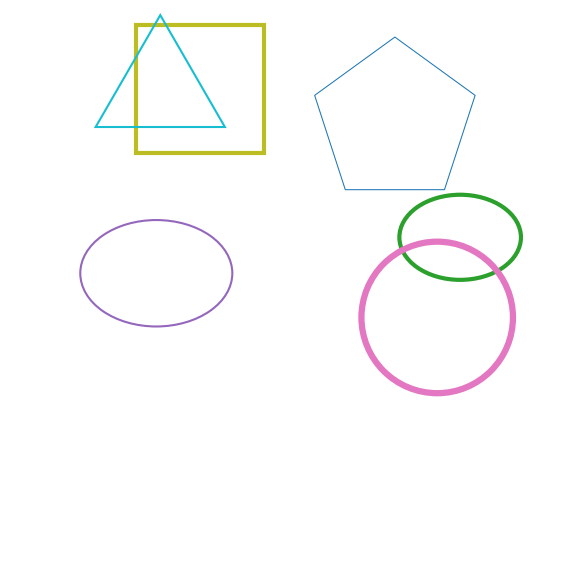[{"shape": "pentagon", "thickness": 0.5, "radius": 0.73, "center": [0.684, 0.789]}, {"shape": "oval", "thickness": 2, "radius": 0.53, "center": [0.797, 0.588]}, {"shape": "oval", "thickness": 1, "radius": 0.66, "center": [0.271, 0.526]}, {"shape": "circle", "thickness": 3, "radius": 0.66, "center": [0.757, 0.449]}, {"shape": "square", "thickness": 2, "radius": 0.55, "center": [0.347, 0.845]}, {"shape": "triangle", "thickness": 1, "radius": 0.65, "center": [0.278, 0.844]}]